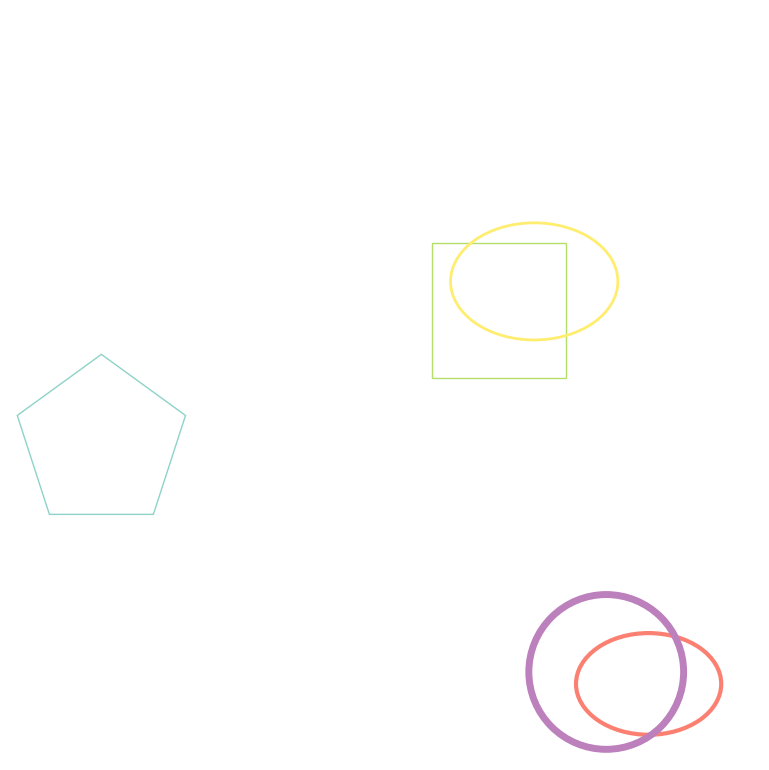[{"shape": "pentagon", "thickness": 0.5, "radius": 0.57, "center": [0.132, 0.425]}, {"shape": "oval", "thickness": 1.5, "radius": 0.47, "center": [0.842, 0.112]}, {"shape": "square", "thickness": 0.5, "radius": 0.44, "center": [0.648, 0.597]}, {"shape": "circle", "thickness": 2.5, "radius": 0.5, "center": [0.787, 0.127]}, {"shape": "oval", "thickness": 1, "radius": 0.54, "center": [0.694, 0.635]}]